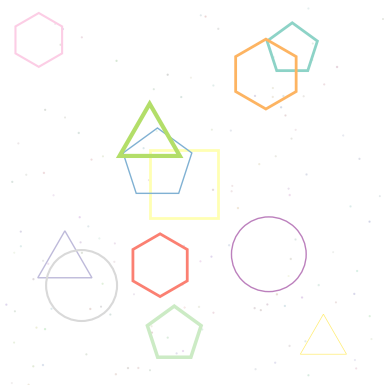[{"shape": "pentagon", "thickness": 2, "radius": 0.34, "center": [0.759, 0.872]}, {"shape": "square", "thickness": 2, "radius": 0.44, "center": [0.477, 0.522]}, {"shape": "triangle", "thickness": 1, "radius": 0.41, "center": [0.168, 0.319]}, {"shape": "hexagon", "thickness": 2, "radius": 0.41, "center": [0.416, 0.311]}, {"shape": "pentagon", "thickness": 1, "radius": 0.47, "center": [0.409, 0.574]}, {"shape": "hexagon", "thickness": 2, "radius": 0.45, "center": [0.691, 0.808]}, {"shape": "triangle", "thickness": 3, "radius": 0.45, "center": [0.389, 0.64]}, {"shape": "hexagon", "thickness": 1.5, "radius": 0.35, "center": [0.101, 0.896]}, {"shape": "circle", "thickness": 1.5, "radius": 0.46, "center": [0.212, 0.258]}, {"shape": "circle", "thickness": 1, "radius": 0.49, "center": [0.698, 0.34]}, {"shape": "pentagon", "thickness": 2.5, "radius": 0.37, "center": [0.453, 0.131]}, {"shape": "triangle", "thickness": 0.5, "radius": 0.35, "center": [0.84, 0.115]}]